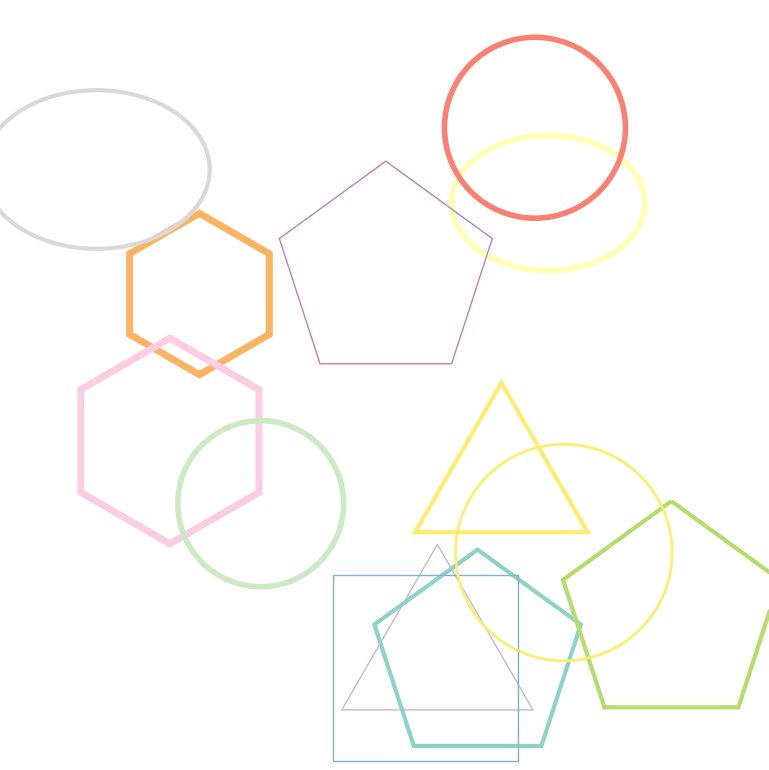[{"shape": "pentagon", "thickness": 1.5, "radius": 0.7, "center": [0.62, 0.145]}, {"shape": "oval", "thickness": 2, "radius": 0.63, "center": [0.712, 0.736]}, {"shape": "triangle", "thickness": 0.5, "radius": 0.72, "center": [0.568, 0.15]}, {"shape": "circle", "thickness": 2, "radius": 0.59, "center": [0.695, 0.834]}, {"shape": "square", "thickness": 0.5, "radius": 0.6, "center": [0.553, 0.132]}, {"shape": "hexagon", "thickness": 2.5, "radius": 0.52, "center": [0.259, 0.618]}, {"shape": "pentagon", "thickness": 1.5, "radius": 0.74, "center": [0.872, 0.201]}, {"shape": "hexagon", "thickness": 2.5, "radius": 0.67, "center": [0.221, 0.427]}, {"shape": "oval", "thickness": 1.5, "radius": 0.74, "center": [0.125, 0.78]}, {"shape": "pentagon", "thickness": 0.5, "radius": 0.73, "center": [0.501, 0.645]}, {"shape": "circle", "thickness": 2, "radius": 0.54, "center": [0.339, 0.346]}, {"shape": "triangle", "thickness": 1.5, "radius": 0.65, "center": [0.651, 0.374]}, {"shape": "circle", "thickness": 1, "radius": 0.7, "center": [0.732, 0.282]}]